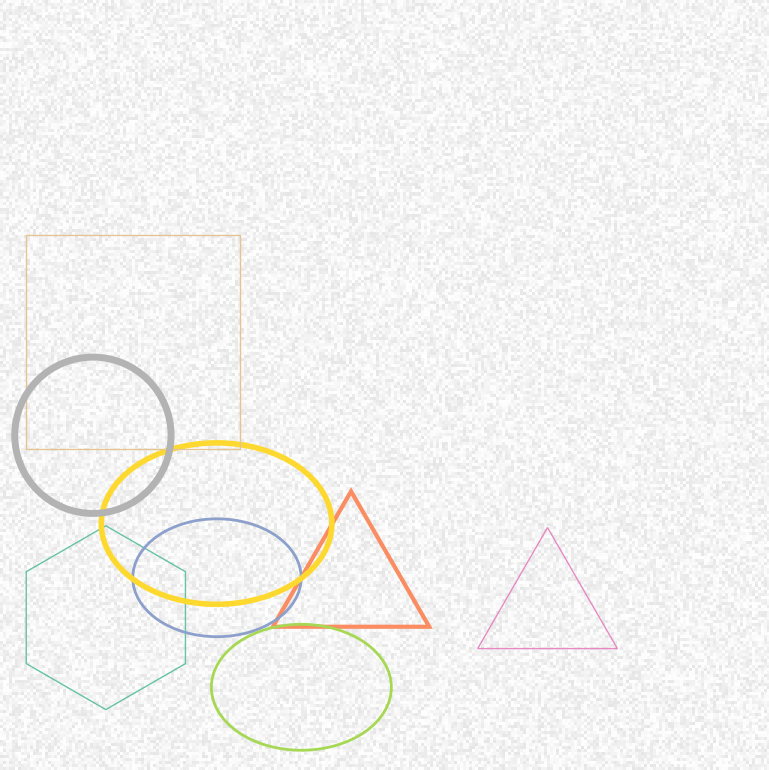[{"shape": "hexagon", "thickness": 0.5, "radius": 0.6, "center": [0.137, 0.198]}, {"shape": "triangle", "thickness": 1.5, "radius": 0.59, "center": [0.456, 0.245]}, {"shape": "oval", "thickness": 1, "radius": 0.55, "center": [0.282, 0.25]}, {"shape": "triangle", "thickness": 0.5, "radius": 0.52, "center": [0.711, 0.21]}, {"shape": "oval", "thickness": 1, "radius": 0.58, "center": [0.391, 0.107]}, {"shape": "oval", "thickness": 2, "radius": 0.75, "center": [0.281, 0.32]}, {"shape": "square", "thickness": 0.5, "radius": 0.69, "center": [0.173, 0.556]}, {"shape": "circle", "thickness": 2.5, "radius": 0.51, "center": [0.121, 0.435]}]